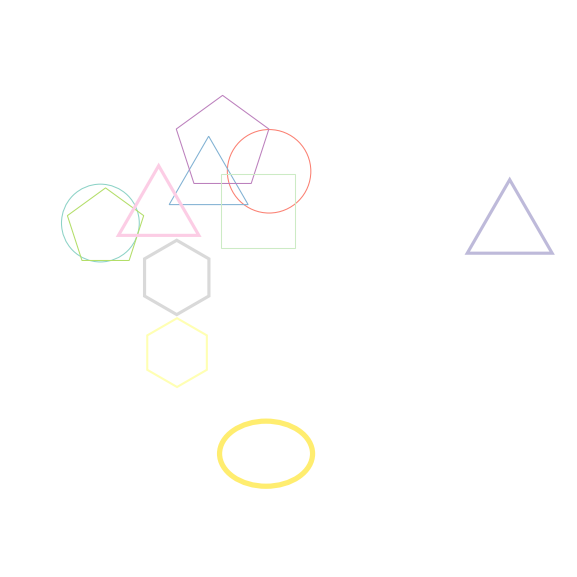[{"shape": "circle", "thickness": 0.5, "radius": 0.34, "center": [0.174, 0.613]}, {"shape": "hexagon", "thickness": 1, "radius": 0.3, "center": [0.307, 0.389]}, {"shape": "triangle", "thickness": 1.5, "radius": 0.42, "center": [0.883, 0.603]}, {"shape": "circle", "thickness": 0.5, "radius": 0.36, "center": [0.466, 0.703]}, {"shape": "triangle", "thickness": 0.5, "radius": 0.39, "center": [0.361, 0.684]}, {"shape": "pentagon", "thickness": 0.5, "radius": 0.35, "center": [0.183, 0.604]}, {"shape": "triangle", "thickness": 1.5, "radius": 0.4, "center": [0.275, 0.632]}, {"shape": "hexagon", "thickness": 1.5, "radius": 0.32, "center": [0.306, 0.519]}, {"shape": "pentagon", "thickness": 0.5, "radius": 0.42, "center": [0.385, 0.75]}, {"shape": "square", "thickness": 0.5, "radius": 0.32, "center": [0.446, 0.635]}, {"shape": "oval", "thickness": 2.5, "radius": 0.4, "center": [0.461, 0.214]}]